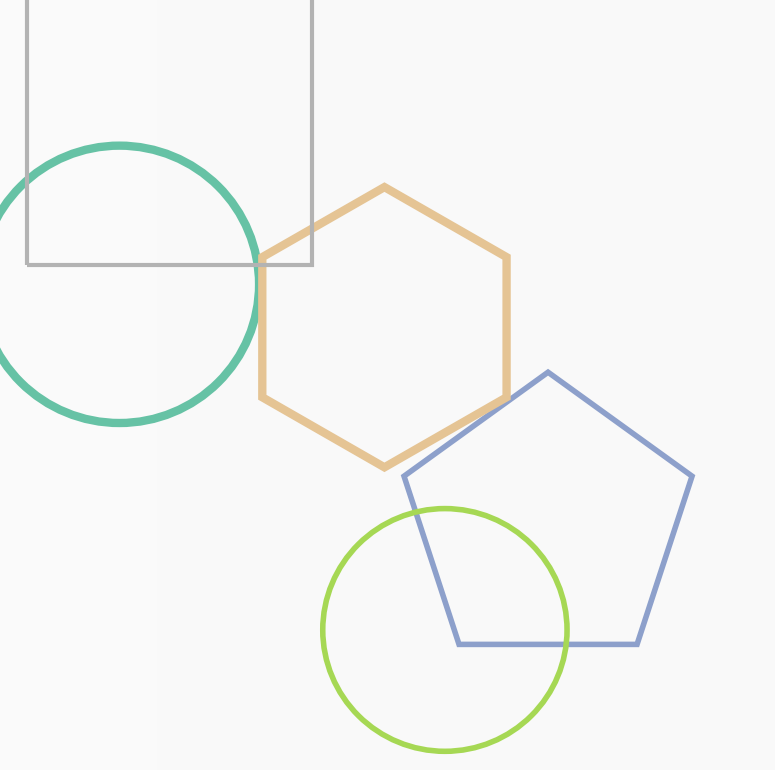[{"shape": "circle", "thickness": 3, "radius": 0.9, "center": [0.154, 0.631]}, {"shape": "pentagon", "thickness": 2, "radius": 0.98, "center": [0.707, 0.321]}, {"shape": "circle", "thickness": 2, "radius": 0.79, "center": [0.574, 0.182]}, {"shape": "hexagon", "thickness": 3, "radius": 0.91, "center": [0.496, 0.575]}, {"shape": "square", "thickness": 1.5, "radius": 0.92, "center": [0.218, 0.84]}]